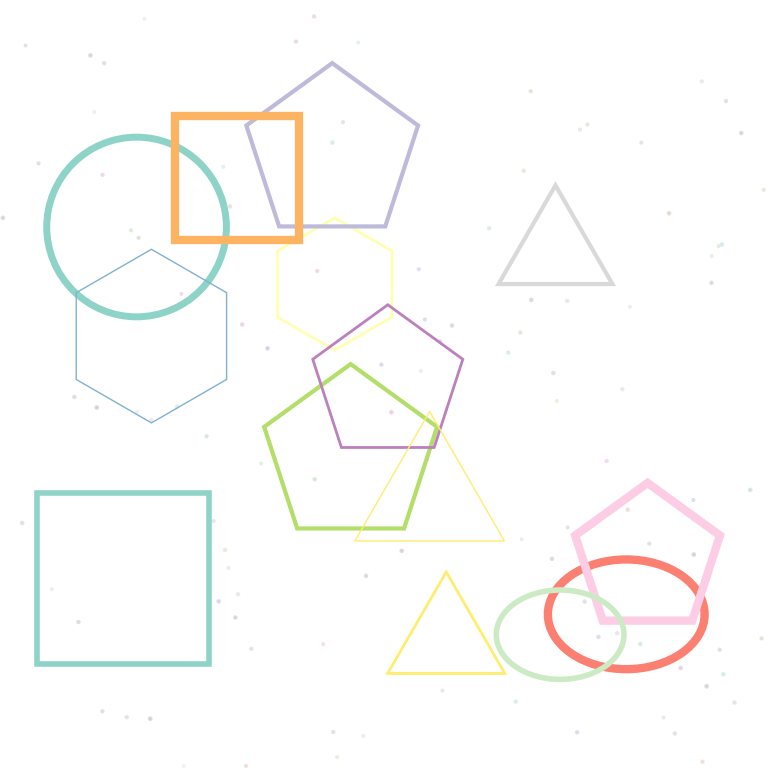[{"shape": "square", "thickness": 2, "radius": 0.56, "center": [0.16, 0.249]}, {"shape": "circle", "thickness": 2.5, "radius": 0.58, "center": [0.177, 0.705]}, {"shape": "hexagon", "thickness": 1, "radius": 0.43, "center": [0.435, 0.631]}, {"shape": "pentagon", "thickness": 1.5, "radius": 0.59, "center": [0.431, 0.801]}, {"shape": "oval", "thickness": 3, "radius": 0.51, "center": [0.813, 0.202]}, {"shape": "hexagon", "thickness": 0.5, "radius": 0.56, "center": [0.197, 0.564]}, {"shape": "square", "thickness": 3, "radius": 0.4, "center": [0.308, 0.769]}, {"shape": "pentagon", "thickness": 1.5, "radius": 0.59, "center": [0.455, 0.409]}, {"shape": "pentagon", "thickness": 3, "radius": 0.49, "center": [0.841, 0.274]}, {"shape": "triangle", "thickness": 1.5, "radius": 0.43, "center": [0.721, 0.674]}, {"shape": "pentagon", "thickness": 1, "radius": 0.51, "center": [0.504, 0.502]}, {"shape": "oval", "thickness": 2, "radius": 0.41, "center": [0.727, 0.176]}, {"shape": "triangle", "thickness": 0.5, "radius": 0.56, "center": [0.558, 0.354]}, {"shape": "triangle", "thickness": 1, "radius": 0.44, "center": [0.58, 0.169]}]